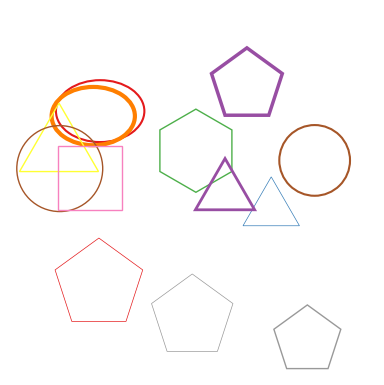[{"shape": "pentagon", "thickness": 0.5, "radius": 0.6, "center": [0.257, 0.262]}, {"shape": "oval", "thickness": 1.5, "radius": 0.57, "center": [0.26, 0.711]}, {"shape": "triangle", "thickness": 0.5, "radius": 0.42, "center": [0.704, 0.456]}, {"shape": "hexagon", "thickness": 1, "radius": 0.54, "center": [0.509, 0.609]}, {"shape": "triangle", "thickness": 2, "radius": 0.44, "center": [0.584, 0.499]}, {"shape": "pentagon", "thickness": 2.5, "radius": 0.48, "center": [0.641, 0.779]}, {"shape": "oval", "thickness": 3, "radius": 0.54, "center": [0.242, 0.698]}, {"shape": "triangle", "thickness": 1, "radius": 0.59, "center": [0.153, 0.614]}, {"shape": "circle", "thickness": 1, "radius": 0.56, "center": [0.155, 0.562]}, {"shape": "circle", "thickness": 1.5, "radius": 0.46, "center": [0.817, 0.583]}, {"shape": "square", "thickness": 1, "radius": 0.41, "center": [0.233, 0.538]}, {"shape": "pentagon", "thickness": 1, "radius": 0.46, "center": [0.798, 0.117]}, {"shape": "pentagon", "thickness": 0.5, "radius": 0.56, "center": [0.499, 0.177]}]